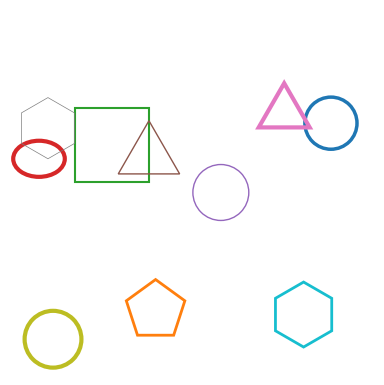[{"shape": "circle", "thickness": 2.5, "radius": 0.34, "center": [0.86, 0.68]}, {"shape": "pentagon", "thickness": 2, "radius": 0.4, "center": [0.404, 0.194]}, {"shape": "square", "thickness": 1.5, "radius": 0.48, "center": [0.29, 0.623]}, {"shape": "oval", "thickness": 3, "radius": 0.33, "center": [0.101, 0.588]}, {"shape": "circle", "thickness": 1, "radius": 0.36, "center": [0.574, 0.5]}, {"shape": "triangle", "thickness": 1, "radius": 0.46, "center": [0.387, 0.594]}, {"shape": "triangle", "thickness": 3, "radius": 0.38, "center": [0.738, 0.707]}, {"shape": "hexagon", "thickness": 0.5, "radius": 0.4, "center": [0.125, 0.667]}, {"shape": "circle", "thickness": 3, "radius": 0.37, "center": [0.138, 0.119]}, {"shape": "hexagon", "thickness": 2, "radius": 0.42, "center": [0.789, 0.183]}]